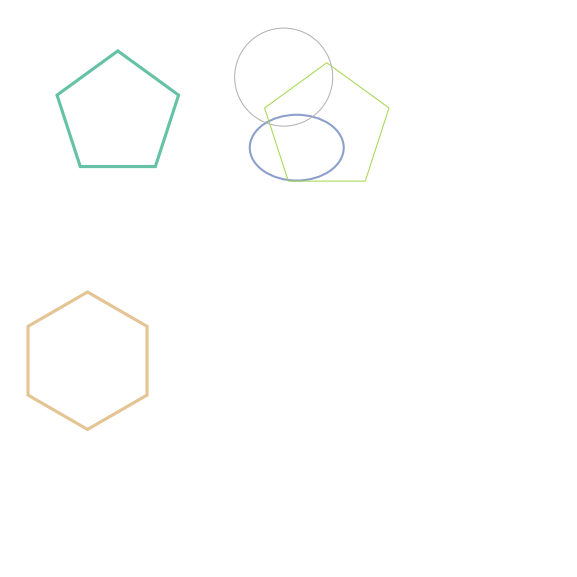[{"shape": "pentagon", "thickness": 1.5, "radius": 0.55, "center": [0.204, 0.8]}, {"shape": "oval", "thickness": 1, "radius": 0.41, "center": [0.514, 0.743]}, {"shape": "pentagon", "thickness": 0.5, "radius": 0.57, "center": [0.566, 0.777]}, {"shape": "hexagon", "thickness": 1.5, "radius": 0.59, "center": [0.152, 0.375]}, {"shape": "circle", "thickness": 0.5, "radius": 0.42, "center": [0.491, 0.866]}]